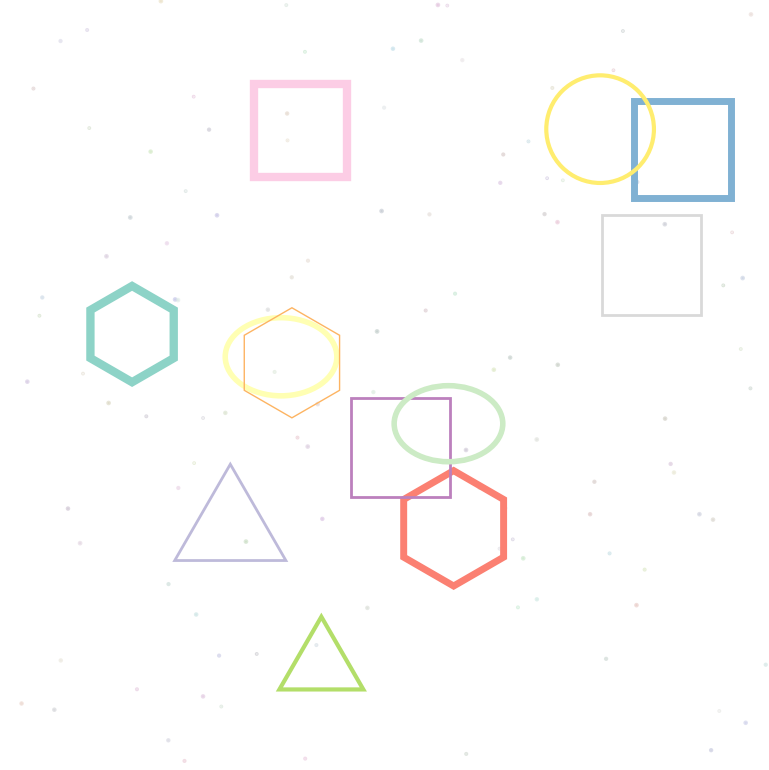[{"shape": "hexagon", "thickness": 3, "radius": 0.31, "center": [0.172, 0.566]}, {"shape": "oval", "thickness": 2, "radius": 0.36, "center": [0.365, 0.537]}, {"shape": "triangle", "thickness": 1, "radius": 0.42, "center": [0.299, 0.314]}, {"shape": "hexagon", "thickness": 2.5, "radius": 0.37, "center": [0.589, 0.314]}, {"shape": "square", "thickness": 2.5, "radius": 0.31, "center": [0.887, 0.806]}, {"shape": "hexagon", "thickness": 0.5, "radius": 0.36, "center": [0.379, 0.529]}, {"shape": "triangle", "thickness": 1.5, "radius": 0.31, "center": [0.417, 0.136]}, {"shape": "square", "thickness": 3, "radius": 0.3, "center": [0.39, 0.831]}, {"shape": "square", "thickness": 1, "radius": 0.32, "center": [0.846, 0.656]}, {"shape": "square", "thickness": 1, "radius": 0.32, "center": [0.52, 0.419]}, {"shape": "oval", "thickness": 2, "radius": 0.35, "center": [0.582, 0.45]}, {"shape": "circle", "thickness": 1.5, "radius": 0.35, "center": [0.779, 0.832]}]